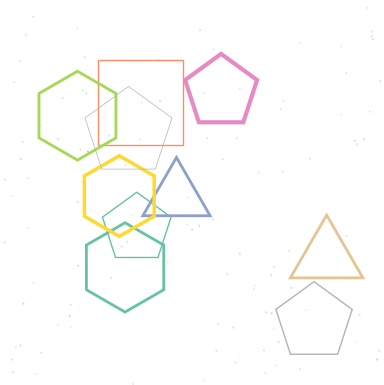[{"shape": "hexagon", "thickness": 2, "radius": 0.58, "center": [0.325, 0.305]}, {"shape": "pentagon", "thickness": 1, "radius": 0.47, "center": [0.355, 0.407]}, {"shape": "square", "thickness": 1, "radius": 0.55, "center": [0.364, 0.733]}, {"shape": "triangle", "thickness": 2, "radius": 0.5, "center": [0.458, 0.49]}, {"shape": "pentagon", "thickness": 3, "radius": 0.49, "center": [0.574, 0.762]}, {"shape": "hexagon", "thickness": 2, "radius": 0.58, "center": [0.201, 0.7]}, {"shape": "hexagon", "thickness": 2.5, "radius": 0.52, "center": [0.31, 0.491]}, {"shape": "triangle", "thickness": 2, "radius": 0.54, "center": [0.848, 0.333]}, {"shape": "pentagon", "thickness": 1, "radius": 0.52, "center": [0.816, 0.164]}, {"shape": "pentagon", "thickness": 0.5, "radius": 0.59, "center": [0.334, 0.657]}]